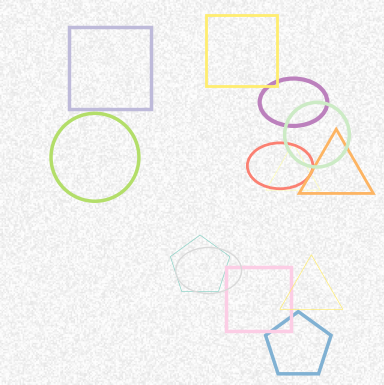[{"shape": "pentagon", "thickness": 0.5, "radius": 0.41, "center": [0.52, 0.308]}, {"shape": "triangle", "thickness": 0.5, "radius": 0.41, "center": [0.761, 0.547]}, {"shape": "square", "thickness": 2.5, "radius": 0.53, "center": [0.285, 0.824]}, {"shape": "oval", "thickness": 2, "radius": 0.43, "center": [0.728, 0.569]}, {"shape": "pentagon", "thickness": 2.5, "radius": 0.45, "center": [0.775, 0.101]}, {"shape": "triangle", "thickness": 2, "radius": 0.56, "center": [0.873, 0.553]}, {"shape": "circle", "thickness": 2.5, "radius": 0.57, "center": [0.247, 0.591]}, {"shape": "square", "thickness": 2.5, "radius": 0.42, "center": [0.672, 0.224]}, {"shape": "oval", "thickness": 1, "radius": 0.43, "center": [0.542, 0.297]}, {"shape": "oval", "thickness": 3, "radius": 0.44, "center": [0.762, 0.734]}, {"shape": "circle", "thickness": 2.5, "radius": 0.42, "center": [0.823, 0.65]}, {"shape": "triangle", "thickness": 0.5, "radius": 0.47, "center": [0.809, 0.244]}, {"shape": "square", "thickness": 2, "radius": 0.46, "center": [0.628, 0.869]}]